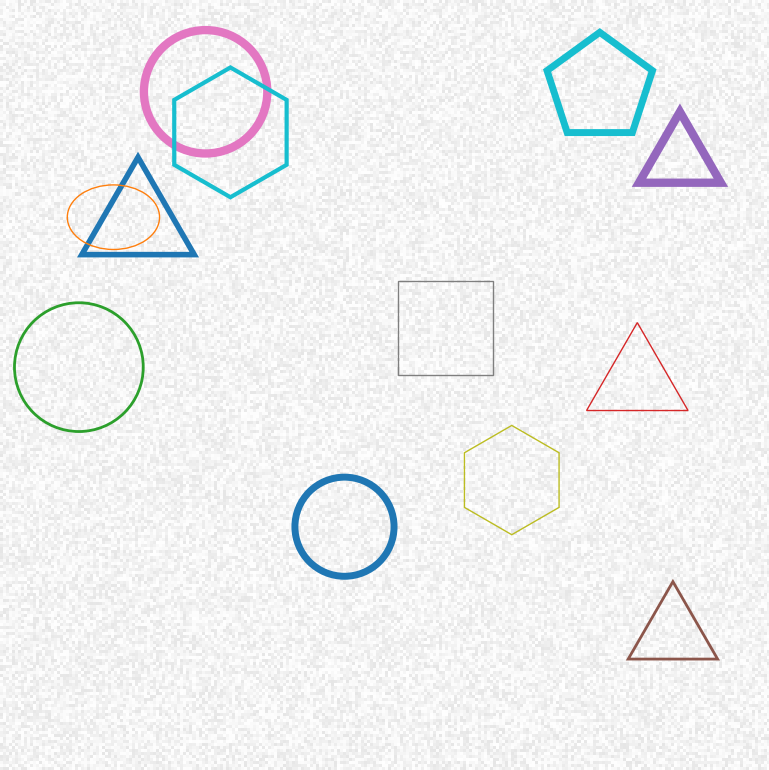[{"shape": "triangle", "thickness": 2, "radius": 0.42, "center": [0.179, 0.711]}, {"shape": "circle", "thickness": 2.5, "radius": 0.32, "center": [0.447, 0.316]}, {"shape": "oval", "thickness": 0.5, "radius": 0.3, "center": [0.147, 0.718]}, {"shape": "circle", "thickness": 1, "radius": 0.42, "center": [0.102, 0.523]}, {"shape": "triangle", "thickness": 0.5, "radius": 0.38, "center": [0.828, 0.505]}, {"shape": "triangle", "thickness": 3, "radius": 0.31, "center": [0.883, 0.793]}, {"shape": "triangle", "thickness": 1, "radius": 0.34, "center": [0.874, 0.178]}, {"shape": "circle", "thickness": 3, "radius": 0.4, "center": [0.267, 0.881]}, {"shape": "square", "thickness": 0.5, "radius": 0.31, "center": [0.578, 0.574]}, {"shape": "hexagon", "thickness": 0.5, "radius": 0.35, "center": [0.665, 0.377]}, {"shape": "hexagon", "thickness": 1.5, "radius": 0.42, "center": [0.299, 0.828]}, {"shape": "pentagon", "thickness": 2.5, "radius": 0.36, "center": [0.779, 0.886]}]